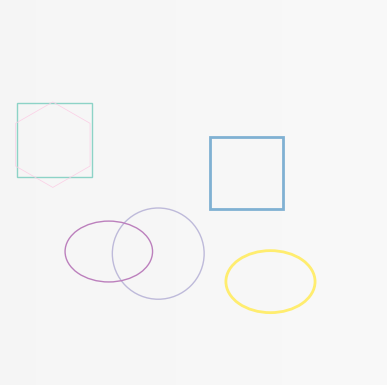[{"shape": "square", "thickness": 1, "radius": 0.48, "center": [0.14, 0.636]}, {"shape": "circle", "thickness": 1, "radius": 0.59, "center": [0.408, 0.341]}, {"shape": "square", "thickness": 2, "radius": 0.47, "center": [0.636, 0.55]}, {"shape": "hexagon", "thickness": 0.5, "radius": 0.56, "center": [0.136, 0.624]}, {"shape": "oval", "thickness": 1, "radius": 0.56, "center": [0.281, 0.347]}, {"shape": "oval", "thickness": 2, "radius": 0.58, "center": [0.698, 0.268]}]